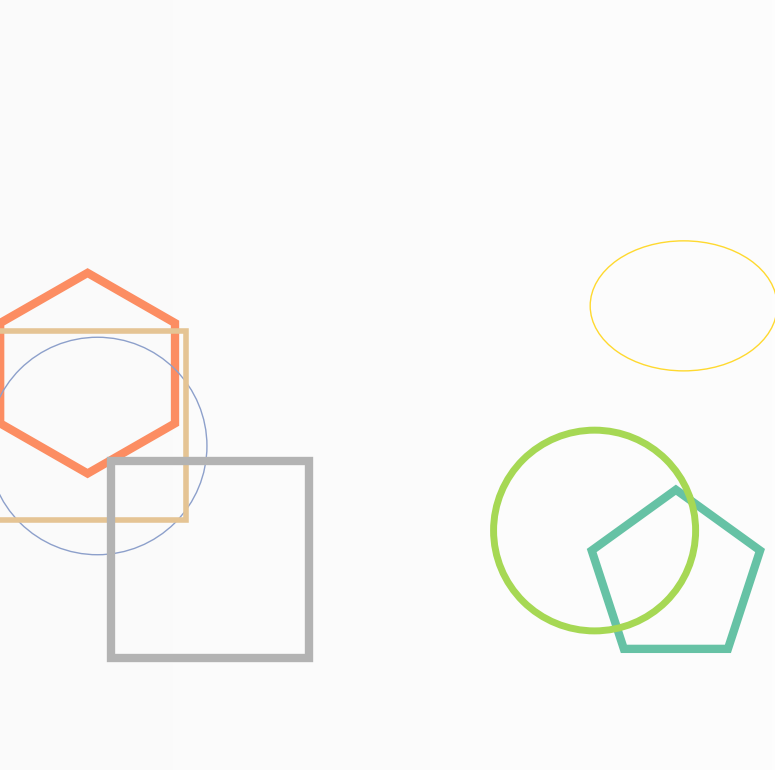[{"shape": "pentagon", "thickness": 3, "radius": 0.57, "center": [0.872, 0.25]}, {"shape": "hexagon", "thickness": 3, "radius": 0.65, "center": [0.113, 0.515]}, {"shape": "circle", "thickness": 0.5, "radius": 0.71, "center": [0.126, 0.421]}, {"shape": "circle", "thickness": 2.5, "radius": 0.65, "center": [0.767, 0.311]}, {"shape": "oval", "thickness": 0.5, "radius": 0.6, "center": [0.882, 0.603]}, {"shape": "square", "thickness": 2, "radius": 0.61, "center": [0.117, 0.448]}, {"shape": "square", "thickness": 3, "radius": 0.64, "center": [0.271, 0.273]}]